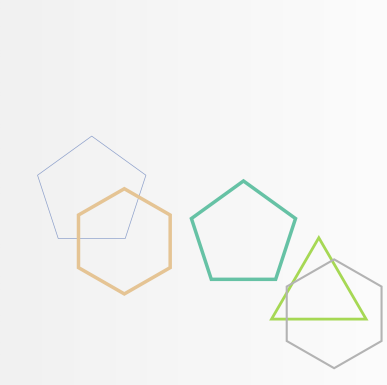[{"shape": "pentagon", "thickness": 2.5, "radius": 0.71, "center": [0.628, 0.389]}, {"shape": "pentagon", "thickness": 0.5, "radius": 0.74, "center": [0.237, 0.499]}, {"shape": "triangle", "thickness": 2, "radius": 0.7, "center": [0.823, 0.242]}, {"shape": "hexagon", "thickness": 2.5, "radius": 0.68, "center": [0.321, 0.373]}, {"shape": "hexagon", "thickness": 1.5, "radius": 0.71, "center": [0.862, 0.185]}]